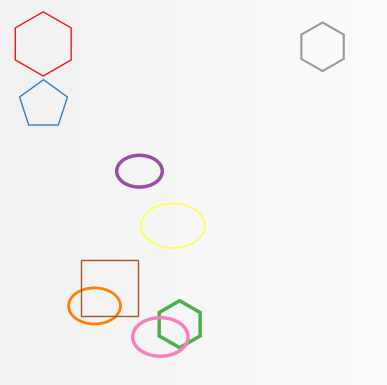[{"shape": "hexagon", "thickness": 1, "radius": 0.42, "center": [0.112, 0.886]}, {"shape": "pentagon", "thickness": 1, "radius": 0.33, "center": [0.112, 0.728]}, {"shape": "hexagon", "thickness": 2.5, "radius": 0.3, "center": [0.464, 0.158]}, {"shape": "oval", "thickness": 2.5, "radius": 0.29, "center": [0.36, 0.555]}, {"shape": "oval", "thickness": 2, "radius": 0.33, "center": [0.244, 0.205]}, {"shape": "oval", "thickness": 1, "radius": 0.41, "center": [0.446, 0.414]}, {"shape": "square", "thickness": 1, "radius": 0.37, "center": [0.281, 0.252]}, {"shape": "oval", "thickness": 2.5, "radius": 0.36, "center": [0.414, 0.125]}, {"shape": "hexagon", "thickness": 1.5, "radius": 0.32, "center": [0.832, 0.879]}]